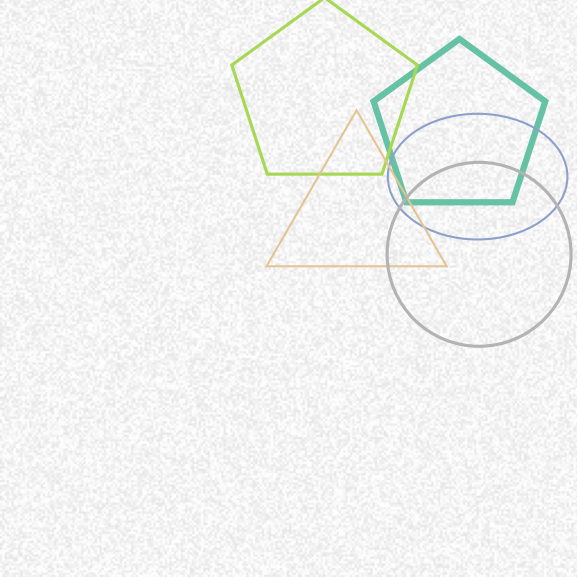[{"shape": "pentagon", "thickness": 3, "radius": 0.78, "center": [0.796, 0.775]}, {"shape": "oval", "thickness": 1, "radius": 0.78, "center": [0.827, 0.693]}, {"shape": "pentagon", "thickness": 1.5, "radius": 0.84, "center": [0.562, 0.834]}, {"shape": "triangle", "thickness": 1, "radius": 0.9, "center": [0.617, 0.628]}, {"shape": "circle", "thickness": 1.5, "radius": 0.8, "center": [0.83, 0.559]}]